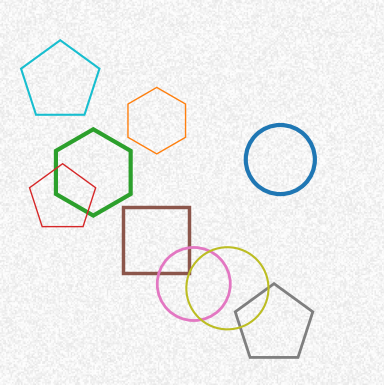[{"shape": "circle", "thickness": 3, "radius": 0.45, "center": [0.728, 0.586]}, {"shape": "hexagon", "thickness": 1, "radius": 0.43, "center": [0.407, 0.687]}, {"shape": "hexagon", "thickness": 3, "radius": 0.56, "center": [0.242, 0.552]}, {"shape": "pentagon", "thickness": 1, "radius": 0.45, "center": [0.163, 0.484]}, {"shape": "square", "thickness": 2.5, "radius": 0.43, "center": [0.405, 0.376]}, {"shape": "circle", "thickness": 2, "radius": 0.47, "center": [0.503, 0.262]}, {"shape": "pentagon", "thickness": 2, "radius": 0.53, "center": [0.712, 0.157]}, {"shape": "circle", "thickness": 1.5, "radius": 0.53, "center": [0.591, 0.251]}, {"shape": "pentagon", "thickness": 1.5, "radius": 0.54, "center": [0.156, 0.789]}]